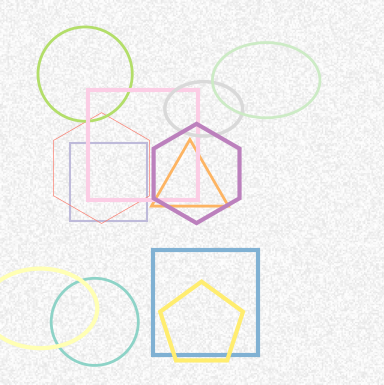[{"shape": "circle", "thickness": 2, "radius": 0.57, "center": [0.246, 0.164]}, {"shape": "oval", "thickness": 3, "radius": 0.74, "center": [0.105, 0.199]}, {"shape": "square", "thickness": 1.5, "radius": 0.5, "center": [0.282, 0.527]}, {"shape": "hexagon", "thickness": 0.5, "radius": 0.72, "center": [0.264, 0.563]}, {"shape": "square", "thickness": 3, "radius": 0.68, "center": [0.535, 0.215]}, {"shape": "triangle", "thickness": 2, "radius": 0.58, "center": [0.493, 0.522]}, {"shape": "circle", "thickness": 2, "radius": 0.61, "center": [0.221, 0.808]}, {"shape": "square", "thickness": 3, "radius": 0.72, "center": [0.371, 0.624]}, {"shape": "oval", "thickness": 2.5, "radius": 0.5, "center": [0.529, 0.717]}, {"shape": "hexagon", "thickness": 3, "radius": 0.64, "center": [0.511, 0.549]}, {"shape": "oval", "thickness": 2, "radius": 0.7, "center": [0.691, 0.792]}, {"shape": "pentagon", "thickness": 3, "radius": 0.57, "center": [0.524, 0.155]}]